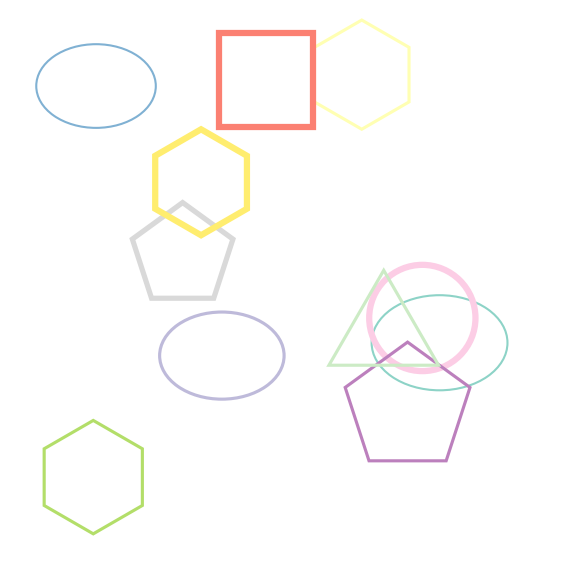[{"shape": "oval", "thickness": 1, "radius": 0.59, "center": [0.761, 0.406]}, {"shape": "hexagon", "thickness": 1.5, "radius": 0.47, "center": [0.626, 0.87]}, {"shape": "oval", "thickness": 1.5, "radius": 0.54, "center": [0.384, 0.383]}, {"shape": "square", "thickness": 3, "radius": 0.41, "center": [0.461, 0.861]}, {"shape": "oval", "thickness": 1, "radius": 0.52, "center": [0.166, 0.85]}, {"shape": "hexagon", "thickness": 1.5, "radius": 0.49, "center": [0.161, 0.173]}, {"shape": "circle", "thickness": 3, "radius": 0.46, "center": [0.731, 0.449]}, {"shape": "pentagon", "thickness": 2.5, "radius": 0.46, "center": [0.316, 0.557]}, {"shape": "pentagon", "thickness": 1.5, "radius": 0.57, "center": [0.706, 0.293]}, {"shape": "triangle", "thickness": 1.5, "radius": 0.55, "center": [0.664, 0.421]}, {"shape": "hexagon", "thickness": 3, "radius": 0.46, "center": [0.348, 0.684]}]